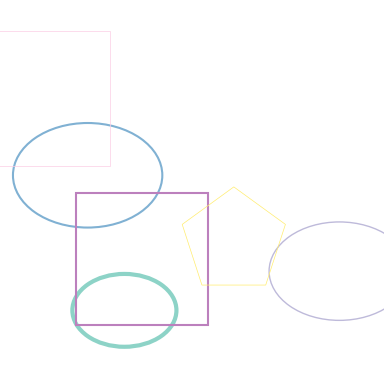[{"shape": "oval", "thickness": 3, "radius": 0.68, "center": [0.323, 0.194]}, {"shape": "oval", "thickness": 1, "radius": 0.91, "center": [0.882, 0.296]}, {"shape": "oval", "thickness": 1.5, "radius": 0.97, "center": [0.228, 0.545]}, {"shape": "square", "thickness": 0.5, "radius": 0.87, "center": [0.112, 0.744]}, {"shape": "square", "thickness": 1.5, "radius": 0.86, "center": [0.368, 0.327]}, {"shape": "pentagon", "thickness": 0.5, "radius": 0.7, "center": [0.607, 0.374]}]